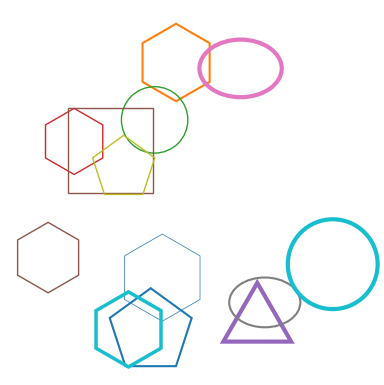[{"shape": "pentagon", "thickness": 1.5, "radius": 0.56, "center": [0.391, 0.139]}, {"shape": "hexagon", "thickness": 0.5, "radius": 0.57, "center": [0.421, 0.279]}, {"shape": "hexagon", "thickness": 1.5, "radius": 0.5, "center": [0.457, 0.838]}, {"shape": "circle", "thickness": 1, "radius": 0.43, "center": [0.402, 0.689]}, {"shape": "hexagon", "thickness": 1, "radius": 0.43, "center": [0.193, 0.633]}, {"shape": "triangle", "thickness": 3, "radius": 0.51, "center": [0.668, 0.164]}, {"shape": "square", "thickness": 1, "radius": 0.55, "center": [0.287, 0.609]}, {"shape": "hexagon", "thickness": 1, "radius": 0.46, "center": [0.125, 0.331]}, {"shape": "oval", "thickness": 3, "radius": 0.53, "center": [0.625, 0.822]}, {"shape": "oval", "thickness": 1.5, "radius": 0.46, "center": [0.688, 0.215]}, {"shape": "pentagon", "thickness": 1, "radius": 0.42, "center": [0.321, 0.564]}, {"shape": "hexagon", "thickness": 2.5, "radius": 0.49, "center": [0.334, 0.144]}, {"shape": "circle", "thickness": 3, "radius": 0.58, "center": [0.864, 0.314]}]